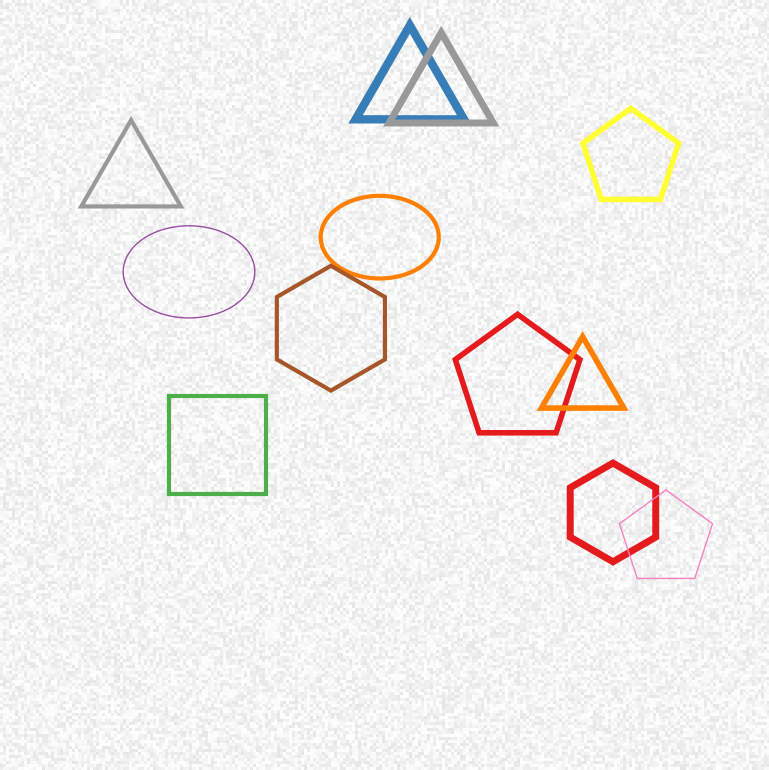[{"shape": "hexagon", "thickness": 2.5, "radius": 0.32, "center": [0.796, 0.335]}, {"shape": "pentagon", "thickness": 2, "radius": 0.43, "center": [0.672, 0.507]}, {"shape": "triangle", "thickness": 3, "radius": 0.41, "center": [0.532, 0.886]}, {"shape": "square", "thickness": 1.5, "radius": 0.32, "center": [0.282, 0.422]}, {"shape": "oval", "thickness": 0.5, "radius": 0.43, "center": [0.245, 0.647]}, {"shape": "triangle", "thickness": 2, "radius": 0.31, "center": [0.757, 0.501]}, {"shape": "oval", "thickness": 1.5, "radius": 0.38, "center": [0.493, 0.692]}, {"shape": "pentagon", "thickness": 2, "radius": 0.33, "center": [0.819, 0.794]}, {"shape": "hexagon", "thickness": 1.5, "radius": 0.41, "center": [0.43, 0.574]}, {"shape": "pentagon", "thickness": 0.5, "radius": 0.32, "center": [0.865, 0.3]}, {"shape": "triangle", "thickness": 2.5, "radius": 0.39, "center": [0.573, 0.879]}, {"shape": "triangle", "thickness": 1.5, "radius": 0.37, "center": [0.17, 0.769]}]